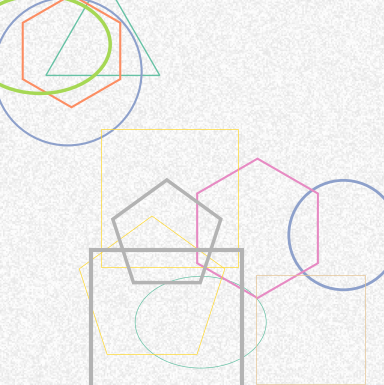[{"shape": "oval", "thickness": 0.5, "radius": 0.85, "center": [0.521, 0.163]}, {"shape": "triangle", "thickness": 1, "radius": 0.85, "center": [0.267, 0.889]}, {"shape": "hexagon", "thickness": 1.5, "radius": 0.73, "center": [0.186, 0.868]}, {"shape": "circle", "thickness": 2, "radius": 0.71, "center": [0.892, 0.389]}, {"shape": "circle", "thickness": 1.5, "radius": 0.96, "center": [0.176, 0.814]}, {"shape": "hexagon", "thickness": 1.5, "radius": 0.91, "center": [0.669, 0.407]}, {"shape": "oval", "thickness": 2.5, "radius": 0.91, "center": [0.104, 0.885]}, {"shape": "square", "thickness": 0.5, "radius": 0.89, "center": [0.44, 0.486]}, {"shape": "pentagon", "thickness": 0.5, "radius": 0.99, "center": [0.395, 0.24]}, {"shape": "square", "thickness": 0.5, "radius": 0.71, "center": [0.805, 0.143]}, {"shape": "pentagon", "thickness": 2.5, "radius": 0.74, "center": [0.433, 0.385]}, {"shape": "square", "thickness": 3, "radius": 0.98, "center": [0.433, 0.155]}]